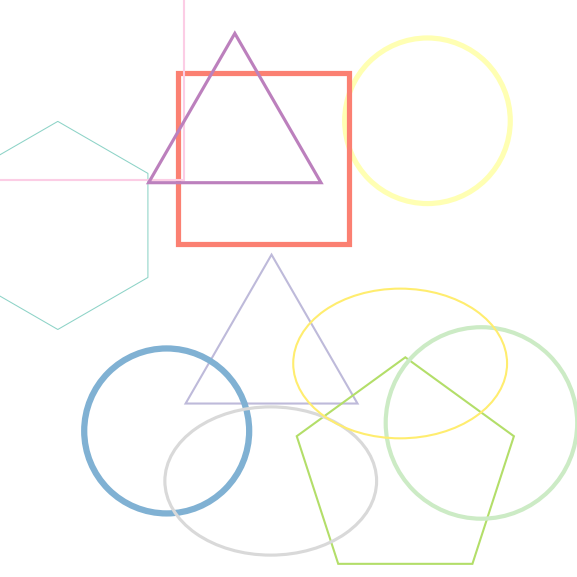[{"shape": "hexagon", "thickness": 0.5, "radius": 0.9, "center": [0.1, 0.609]}, {"shape": "circle", "thickness": 2.5, "radius": 0.72, "center": [0.74, 0.79]}, {"shape": "triangle", "thickness": 1, "radius": 0.86, "center": [0.47, 0.386]}, {"shape": "square", "thickness": 2.5, "radius": 0.74, "center": [0.456, 0.725]}, {"shape": "circle", "thickness": 3, "radius": 0.71, "center": [0.289, 0.253]}, {"shape": "pentagon", "thickness": 1, "radius": 0.99, "center": [0.702, 0.183]}, {"shape": "square", "thickness": 1, "radius": 0.93, "center": [0.131, 0.873]}, {"shape": "oval", "thickness": 1.5, "radius": 0.92, "center": [0.469, 0.166]}, {"shape": "triangle", "thickness": 1.5, "radius": 0.86, "center": [0.407, 0.769]}, {"shape": "circle", "thickness": 2, "radius": 0.83, "center": [0.834, 0.267]}, {"shape": "oval", "thickness": 1, "radius": 0.93, "center": [0.693, 0.37]}]